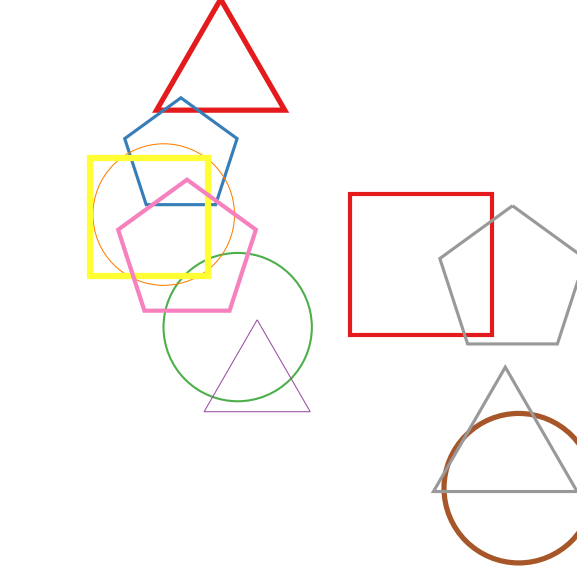[{"shape": "triangle", "thickness": 2.5, "radius": 0.64, "center": [0.382, 0.872]}, {"shape": "square", "thickness": 2, "radius": 0.61, "center": [0.729, 0.541]}, {"shape": "pentagon", "thickness": 1.5, "radius": 0.51, "center": [0.313, 0.728]}, {"shape": "circle", "thickness": 1, "radius": 0.64, "center": [0.412, 0.433]}, {"shape": "triangle", "thickness": 0.5, "radius": 0.53, "center": [0.445, 0.339]}, {"shape": "circle", "thickness": 0.5, "radius": 0.61, "center": [0.283, 0.628]}, {"shape": "square", "thickness": 3, "radius": 0.51, "center": [0.258, 0.623]}, {"shape": "circle", "thickness": 2.5, "radius": 0.65, "center": [0.898, 0.154]}, {"shape": "pentagon", "thickness": 2, "radius": 0.63, "center": [0.324, 0.563]}, {"shape": "triangle", "thickness": 1.5, "radius": 0.72, "center": [0.875, 0.22]}, {"shape": "pentagon", "thickness": 1.5, "radius": 0.66, "center": [0.887, 0.511]}]